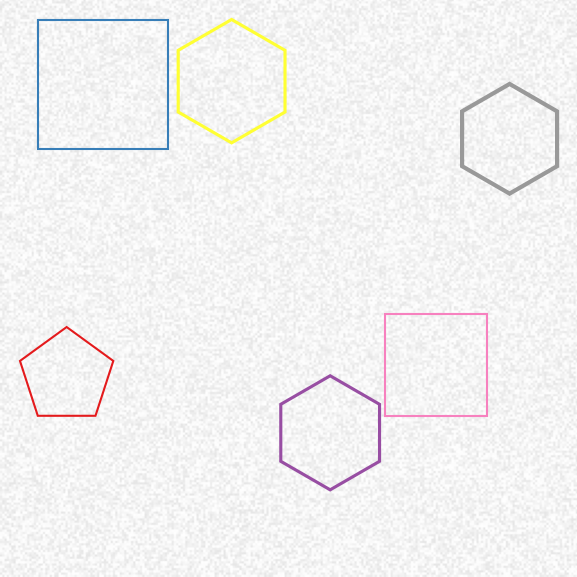[{"shape": "pentagon", "thickness": 1, "radius": 0.42, "center": [0.115, 0.348]}, {"shape": "square", "thickness": 1, "radius": 0.56, "center": [0.179, 0.853]}, {"shape": "hexagon", "thickness": 1.5, "radius": 0.49, "center": [0.572, 0.25]}, {"shape": "hexagon", "thickness": 1.5, "radius": 0.53, "center": [0.401, 0.859]}, {"shape": "square", "thickness": 1, "radius": 0.44, "center": [0.755, 0.367]}, {"shape": "hexagon", "thickness": 2, "radius": 0.47, "center": [0.882, 0.759]}]